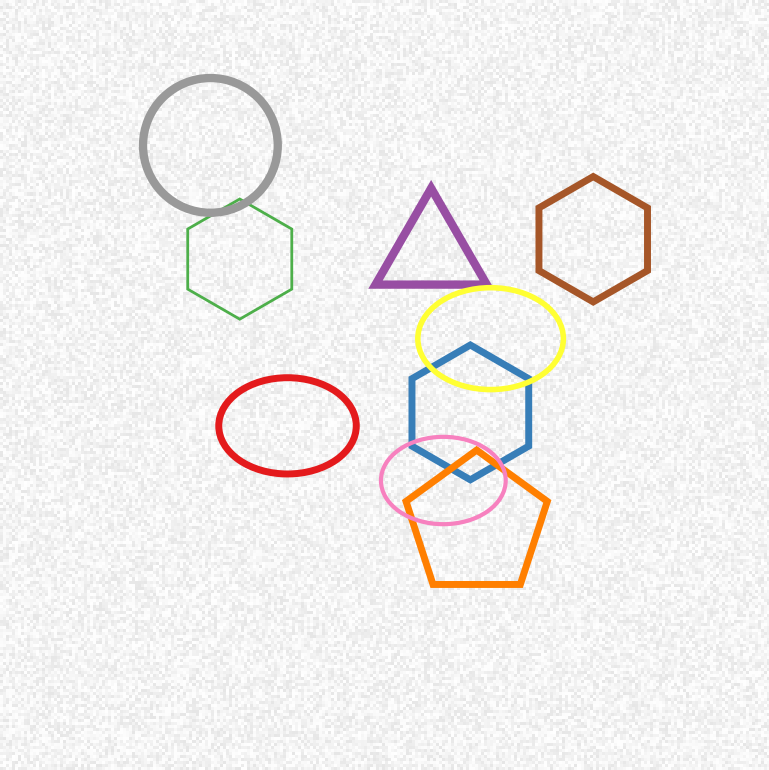[{"shape": "oval", "thickness": 2.5, "radius": 0.45, "center": [0.373, 0.447]}, {"shape": "hexagon", "thickness": 2.5, "radius": 0.44, "center": [0.611, 0.464]}, {"shape": "hexagon", "thickness": 1, "radius": 0.39, "center": [0.311, 0.664]}, {"shape": "triangle", "thickness": 3, "radius": 0.42, "center": [0.56, 0.672]}, {"shape": "pentagon", "thickness": 2.5, "radius": 0.48, "center": [0.619, 0.319]}, {"shape": "oval", "thickness": 2, "radius": 0.47, "center": [0.637, 0.56]}, {"shape": "hexagon", "thickness": 2.5, "radius": 0.41, "center": [0.77, 0.689]}, {"shape": "oval", "thickness": 1.5, "radius": 0.41, "center": [0.576, 0.376]}, {"shape": "circle", "thickness": 3, "radius": 0.44, "center": [0.273, 0.811]}]